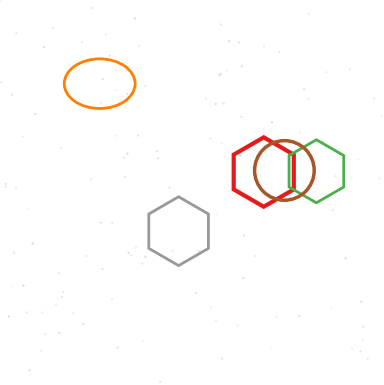[{"shape": "hexagon", "thickness": 3, "radius": 0.45, "center": [0.685, 0.553]}, {"shape": "hexagon", "thickness": 2, "radius": 0.41, "center": [0.822, 0.555]}, {"shape": "oval", "thickness": 2, "radius": 0.46, "center": [0.259, 0.783]}, {"shape": "circle", "thickness": 2.5, "radius": 0.39, "center": [0.739, 0.557]}, {"shape": "hexagon", "thickness": 2, "radius": 0.45, "center": [0.464, 0.4]}]